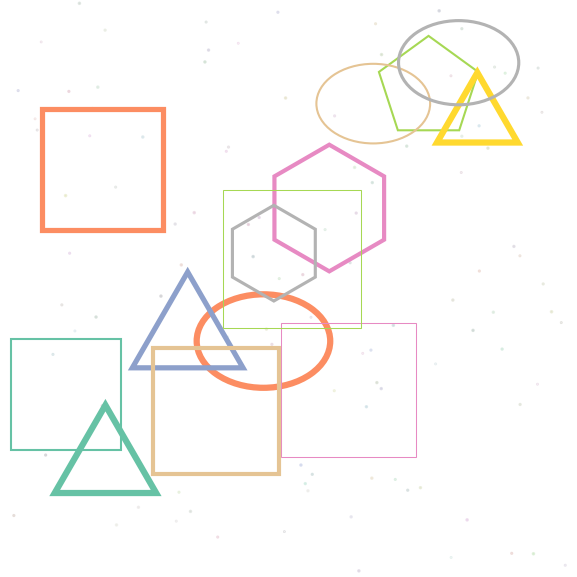[{"shape": "triangle", "thickness": 3, "radius": 0.51, "center": [0.183, 0.196]}, {"shape": "square", "thickness": 1, "radius": 0.48, "center": [0.114, 0.316]}, {"shape": "square", "thickness": 2.5, "radius": 0.52, "center": [0.178, 0.706]}, {"shape": "oval", "thickness": 3, "radius": 0.58, "center": [0.456, 0.409]}, {"shape": "triangle", "thickness": 2.5, "radius": 0.55, "center": [0.325, 0.418]}, {"shape": "square", "thickness": 0.5, "radius": 0.58, "center": [0.603, 0.324]}, {"shape": "hexagon", "thickness": 2, "radius": 0.55, "center": [0.57, 0.639]}, {"shape": "pentagon", "thickness": 1, "radius": 0.45, "center": [0.742, 0.847]}, {"shape": "square", "thickness": 0.5, "radius": 0.6, "center": [0.505, 0.55]}, {"shape": "triangle", "thickness": 3, "radius": 0.4, "center": [0.827, 0.793]}, {"shape": "oval", "thickness": 1, "radius": 0.49, "center": [0.646, 0.82]}, {"shape": "square", "thickness": 2, "radius": 0.55, "center": [0.373, 0.288]}, {"shape": "hexagon", "thickness": 1.5, "radius": 0.41, "center": [0.474, 0.561]}, {"shape": "oval", "thickness": 1.5, "radius": 0.52, "center": [0.794, 0.891]}]